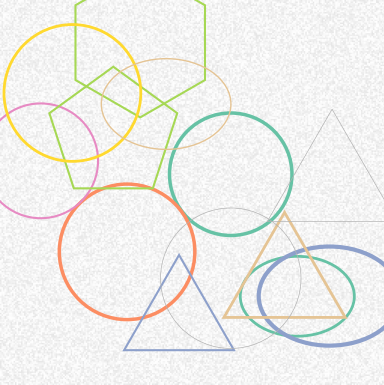[{"shape": "oval", "thickness": 2, "radius": 0.74, "center": [0.772, 0.23]}, {"shape": "circle", "thickness": 2.5, "radius": 0.8, "center": [0.599, 0.547]}, {"shape": "circle", "thickness": 2.5, "radius": 0.88, "center": [0.33, 0.346]}, {"shape": "oval", "thickness": 3, "radius": 0.92, "center": [0.856, 0.231]}, {"shape": "triangle", "thickness": 1.5, "radius": 0.82, "center": [0.465, 0.173]}, {"shape": "circle", "thickness": 1.5, "radius": 0.75, "center": [0.106, 0.582]}, {"shape": "pentagon", "thickness": 1.5, "radius": 0.87, "center": [0.294, 0.652]}, {"shape": "hexagon", "thickness": 1.5, "radius": 0.97, "center": [0.364, 0.889]}, {"shape": "circle", "thickness": 2, "radius": 0.89, "center": [0.188, 0.759]}, {"shape": "triangle", "thickness": 2, "radius": 0.91, "center": [0.739, 0.266]}, {"shape": "oval", "thickness": 1, "radius": 0.84, "center": [0.431, 0.73]}, {"shape": "circle", "thickness": 0.5, "radius": 0.91, "center": [0.599, 0.277]}, {"shape": "triangle", "thickness": 0.5, "radius": 0.97, "center": [0.863, 0.522]}]